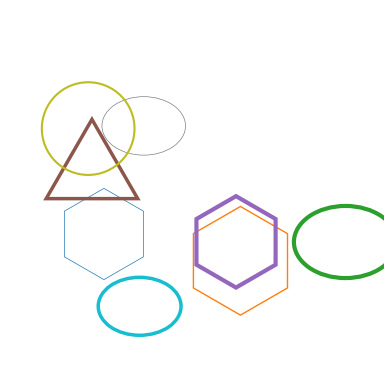[{"shape": "hexagon", "thickness": 0.5, "radius": 0.59, "center": [0.27, 0.392]}, {"shape": "hexagon", "thickness": 1, "radius": 0.71, "center": [0.625, 0.323]}, {"shape": "oval", "thickness": 3, "radius": 0.67, "center": [0.897, 0.371]}, {"shape": "hexagon", "thickness": 3, "radius": 0.59, "center": [0.613, 0.372]}, {"shape": "triangle", "thickness": 2.5, "radius": 0.69, "center": [0.239, 0.553]}, {"shape": "oval", "thickness": 0.5, "radius": 0.54, "center": [0.373, 0.673]}, {"shape": "circle", "thickness": 1.5, "radius": 0.6, "center": [0.229, 0.666]}, {"shape": "oval", "thickness": 2.5, "radius": 0.54, "center": [0.363, 0.204]}]